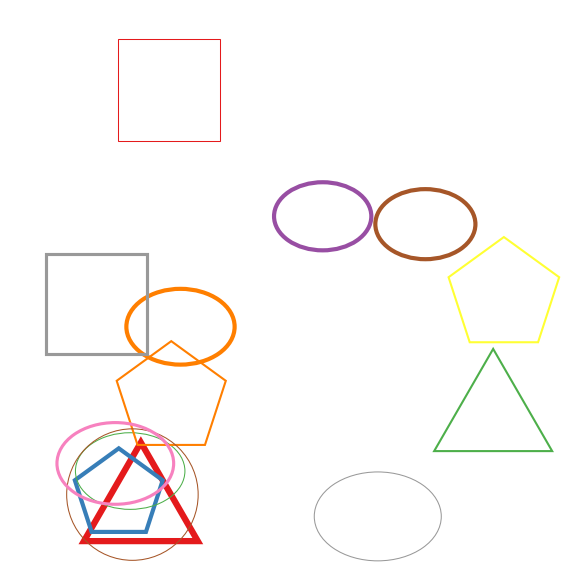[{"shape": "triangle", "thickness": 3, "radius": 0.57, "center": [0.244, 0.119]}, {"shape": "square", "thickness": 0.5, "radius": 0.44, "center": [0.293, 0.843]}, {"shape": "pentagon", "thickness": 2, "radius": 0.4, "center": [0.206, 0.143]}, {"shape": "triangle", "thickness": 1, "radius": 0.59, "center": [0.854, 0.277]}, {"shape": "oval", "thickness": 0.5, "radius": 0.47, "center": [0.225, 0.183]}, {"shape": "oval", "thickness": 2, "radius": 0.42, "center": [0.559, 0.625]}, {"shape": "pentagon", "thickness": 1, "radius": 0.5, "center": [0.297, 0.309]}, {"shape": "oval", "thickness": 2, "radius": 0.47, "center": [0.313, 0.433]}, {"shape": "pentagon", "thickness": 1, "radius": 0.5, "center": [0.873, 0.488]}, {"shape": "circle", "thickness": 0.5, "radius": 0.57, "center": [0.229, 0.143]}, {"shape": "oval", "thickness": 2, "radius": 0.43, "center": [0.737, 0.611]}, {"shape": "oval", "thickness": 1.5, "radius": 0.51, "center": [0.2, 0.197]}, {"shape": "square", "thickness": 1.5, "radius": 0.43, "center": [0.167, 0.472]}, {"shape": "oval", "thickness": 0.5, "radius": 0.55, "center": [0.654, 0.105]}]